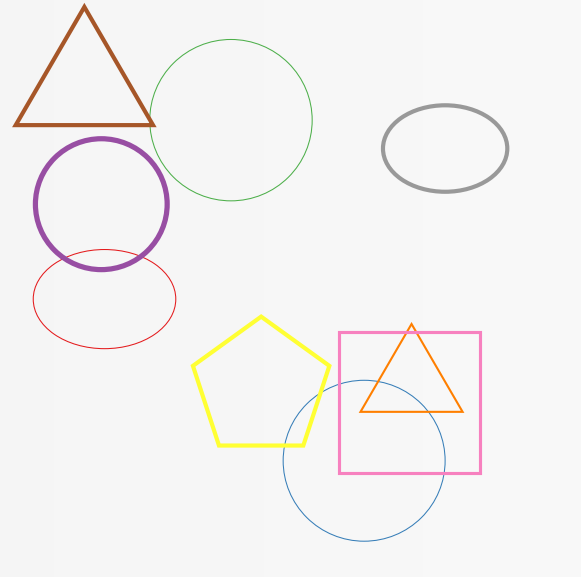[{"shape": "oval", "thickness": 0.5, "radius": 0.61, "center": [0.18, 0.481]}, {"shape": "circle", "thickness": 0.5, "radius": 0.7, "center": [0.626, 0.201]}, {"shape": "circle", "thickness": 0.5, "radius": 0.7, "center": [0.397, 0.791]}, {"shape": "circle", "thickness": 2.5, "radius": 0.57, "center": [0.174, 0.646]}, {"shape": "triangle", "thickness": 1, "radius": 0.51, "center": [0.708, 0.337]}, {"shape": "pentagon", "thickness": 2, "radius": 0.62, "center": [0.449, 0.327]}, {"shape": "triangle", "thickness": 2, "radius": 0.68, "center": [0.145, 0.851]}, {"shape": "square", "thickness": 1.5, "radius": 0.61, "center": [0.705, 0.302]}, {"shape": "oval", "thickness": 2, "radius": 0.53, "center": [0.766, 0.742]}]